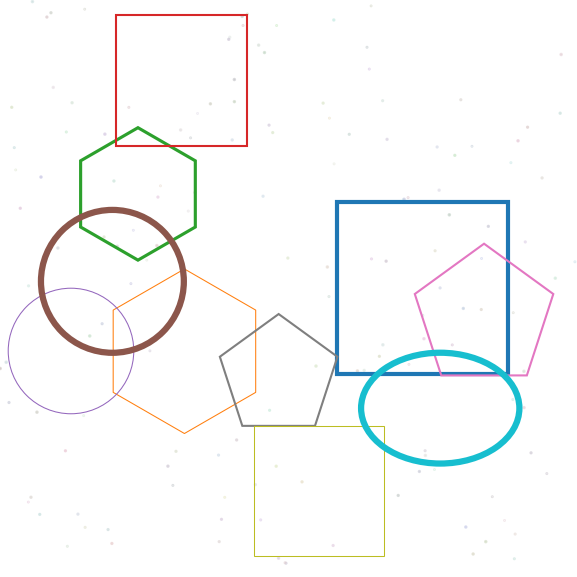[{"shape": "square", "thickness": 2, "radius": 0.74, "center": [0.732, 0.5]}, {"shape": "hexagon", "thickness": 0.5, "radius": 0.71, "center": [0.319, 0.391]}, {"shape": "hexagon", "thickness": 1.5, "radius": 0.57, "center": [0.239, 0.663]}, {"shape": "square", "thickness": 1, "radius": 0.57, "center": [0.315, 0.86]}, {"shape": "circle", "thickness": 0.5, "radius": 0.54, "center": [0.123, 0.391]}, {"shape": "circle", "thickness": 3, "radius": 0.62, "center": [0.195, 0.512]}, {"shape": "pentagon", "thickness": 1, "radius": 0.63, "center": [0.838, 0.451]}, {"shape": "pentagon", "thickness": 1, "radius": 0.54, "center": [0.483, 0.348]}, {"shape": "square", "thickness": 0.5, "radius": 0.56, "center": [0.553, 0.149]}, {"shape": "oval", "thickness": 3, "radius": 0.69, "center": [0.762, 0.292]}]